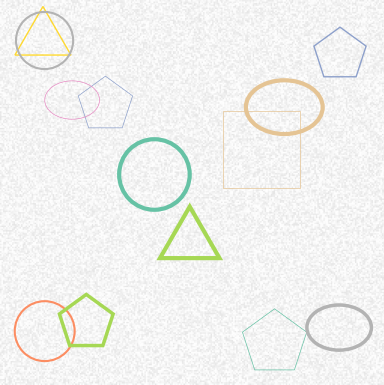[{"shape": "circle", "thickness": 3, "radius": 0.46, "center": [0.401, 0.547]}, {"shape": "pentagon", "thickness": 0.5, "radius": 0.44, "center": [0.713, 0.11]}, {"shape": "circle", "thickness": 1.5, "radius": 0.39, "center": [0.116, 0.14]}, {"shape": "pentagon", "thickness": 1, "radius": 0.36, "center": [0.883, 0.858]}, {"shape": "pentagon", "thickness": 0.5, "radius": 0.37, "center": [0.274, 0.728]}, {"shape": "oval", "thickness": 0.5, "radius": 0.36, "center": [0.187, 0.74]}, {"shape": "triangle", "thickness": 3, "radius": 0.45, "center": [0.493, 0.374]}, {"shape": "pentagon", "thickness": 2.5, "radius": 0.37, "center": [0.224, 0.162]}, {"shape": "triangle", "thickness": 1, "radius": 0.42, "center": [0.112, 0.899]}, {"shape": "square", "thickness": 0.5, "radius": 0.5, "center": [0.679, 0.612]}, {"shape": "oval", "thickness": 3, "radius": 0.5, "center": [0.738, 0.722]}, {"shape": "oval", "thickness": 2.5, "radius": 0.42, "center": [0.881, 0.149]}, {"shape": "circle", "thickness": 1.5, "radius": 0.37, "center": [0.116, 0.895]}]